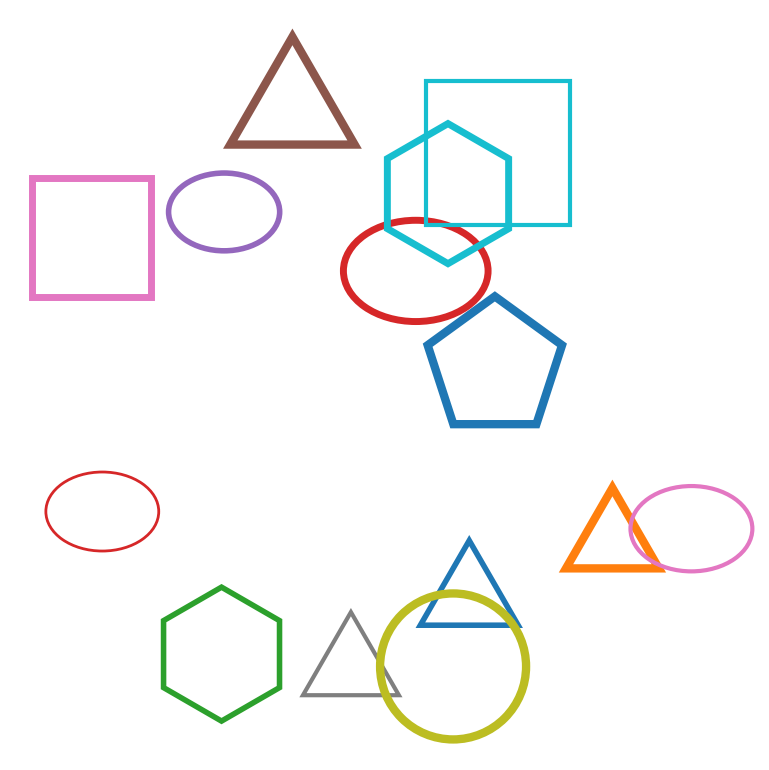[{"shape": "pentagon", "thickness": 3, "radius": 0.46, "center": [0.643, 0.523]}, {"shape": "triangle", "thickness": 2, "radius": 0.37, "center": [0.609, 0.225]}, {"shape": "triangle", "thickness": 3, "radius": 0.35, "center": [0.795, 0.297]}, {"shape": "hexagon", "thickness": 2, "radius": 0.43, "center": [0.288, 0.15]}, {"shape": "oval", "thickness": 1, "radius": 0.37, "center": [0.133, 0.336]}, {"shape": "oval", "thickness": 2.5, "radius": 0.47, "center": [0.54, 0.648]}, {"shape": "oval", "thickness": 2, "radius": 0.36, "center": [0.291, 0.725]}, {"shape": "triangle", "thickness": 3, "radius": 0.47, "center": [0.38, 0.859]}, {"shape": "oval", "thickness": 1.5, "radius": 0.4, "center": [0.898, 0.313]}, {"shape": "square", "thickness": 2.5, "radius": 0.39, "center": [0.119, 0.691]}, {"shape": "triangle", "thickness": 1.5, "radius": 0.36, "center": [0.456, 0.133]}, {"shape": "circle", "thickness": 3, "radius": 0.47, "center": [0.588, 0.134]}, {"shape": "square", "thickness": 1.5, "radius": 0.47, "center": [0.647, 0.801]}, {"shape": "hexagon", "thickness": 2.5, "radius": 0.45, "center": [0.582, 0.749]}]